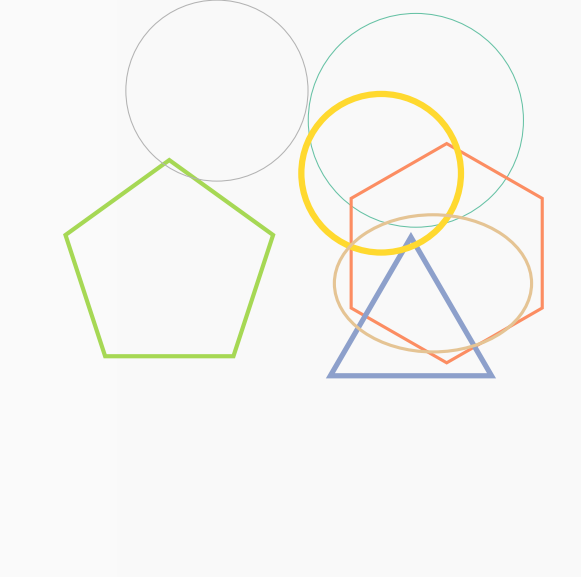[{"shape": "circle", "thickness": 0.5, "radius": 0.93, "center": [0.715, 0.791]}, {"shape": "hexagon", "thickness": 1.5, "radius": 0.95, "center": [0.769, 0.561]}, {"shape": "triangle", "thickness": 2.5, "radius": 0.8, "center": [0.707, 0.428]}, {"shape": "pentagon", "thickness": 2, "radius": 0.94, "center": [0.291, 0.534]}, {"shape": "circle", "thickness": 3, "radius": 0.69, "center": [0.656, 0.699]}, {"shape": "oval", "thickness": 1.5, "radius": 0.85, "center": [0.745, 0.508]}, {"shape": "circle", "thickness": 0.5, "radius": 0.78, "center": [0.373, 0.842]}]